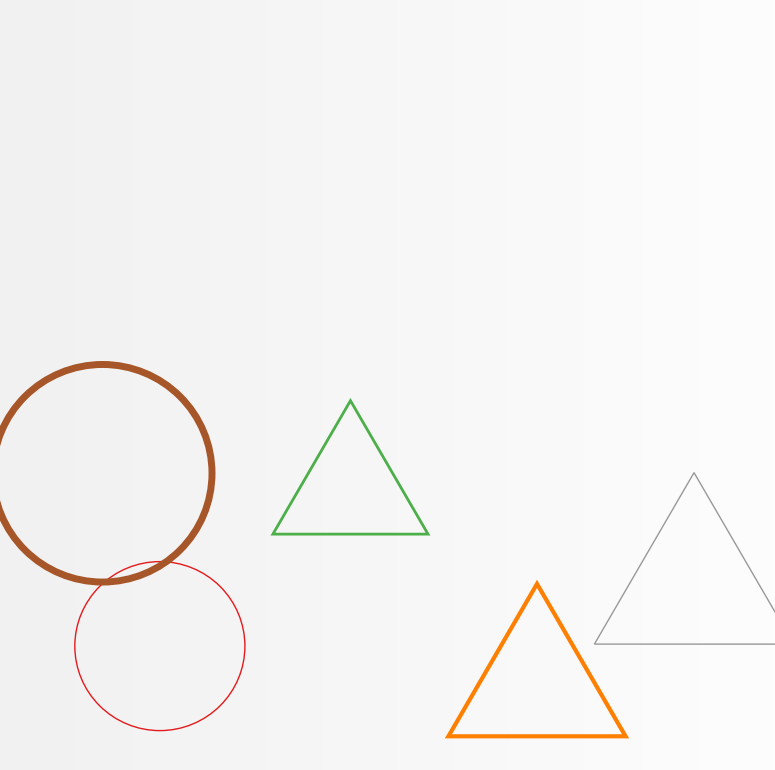[{"shape": "circle", "thickness": 0.5, "radius": 0.55, "center": [0.206, 0.161]}, {"shape": "triangle", "thickness": 1, "radius": 0.58, "center": [0.452, 0.364]}, {"shape": "triangle", "thickness": 1.5, "radius": 0.66, "center": [0.693, 0.11]}, {"shape": "circle", "thickness": 2.5, "radius": 0.71, "center": [0.132, 0.385]}, {"shape": "triangle", "thickness": 0.5, "radius": 0.74, "center": [0.896, 0.238]}]